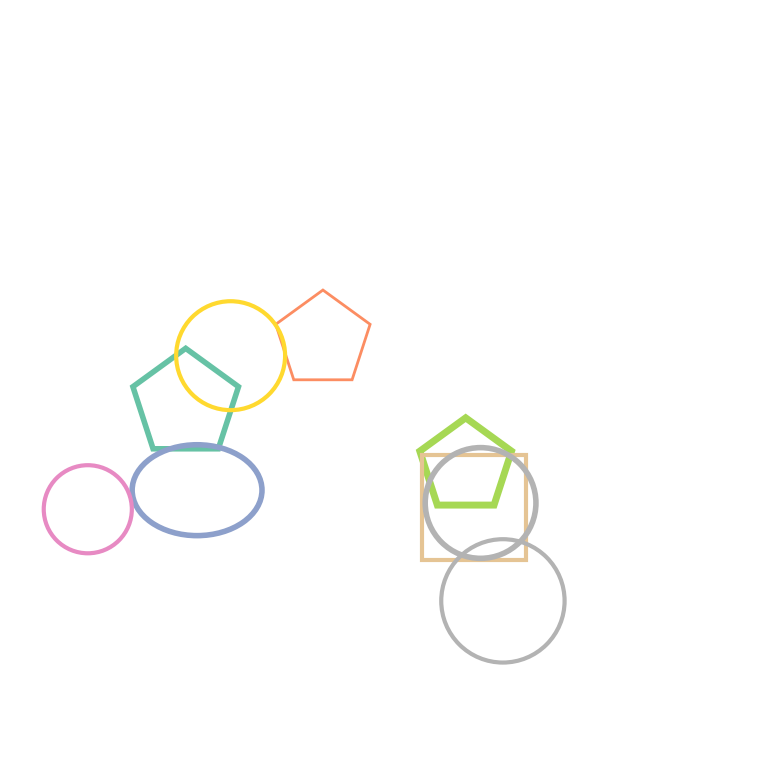[{"shape": "pentagon", "thickness": 2, "radius": 0.36, "center": [0.241, 0.475]}, {"shape": "pentagon", "thickness": 1, "radius": 0.32, "center": [0.419, 0.559]}, {"shape": "oval", "thickness": 2, "radius": 0.42, "center": [0.256, 0.363]}, {"shape": "circle", "thickness": 1.5, "radius": 0.29, "center": [0.114, 0.339]}, {"shape": "pentagon", "thickness": 2.5, "radius": 0.31, "center": [0.605, 0.395]}, {"shape": "circle", "thickness": 1.5, "radius": 0.35, "center": [0.3, 0.538]}, {"shape": "square", "thickness": 1.5, "radius": 0.34, "center": [0.616, 0.341]}, {"shape": "circle", "thickness": 2, "radius": 0.36, "center": [0.624, 0.347]}, {"shape": "circle", "thickness": 1.5, "radius": 0.4, "center": [0.653, 0.22]}]